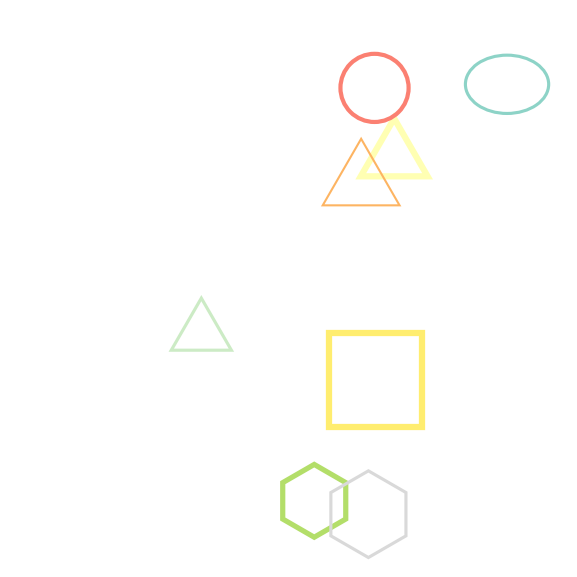[{"shape": "oval", "thickness": 1.5, "radius": 0.36, "center": [0.878, 0.853]}, {"shape": "triangle", "thickness": 3, "radius": 0.33, "center": [0.683, 0.727]}, {"shape": "circle", "thickness": 2, "radius": 0.3, "center": [0.649, 0.847]}, {"shape": "triangle", "thickness": 1, "radius": 0.38, "center": [0.625, 0.682]}, {"shape": "hexagon", "thickness": 2.5, "radius": 0.32, "center": [0.544, 0.132]}, {"shape": "hexagon", "thickness": 1.5, "radius": 0.38, "center": [0.638, 0.109]}, {"shape": "triangle", "thickness": 1.5, "radius": 0.3, "center": [0.349, 0.423]}, {"shape": "square", "thickness": 3, "radius": 0.4, "center": [0.65, 0.341]}]